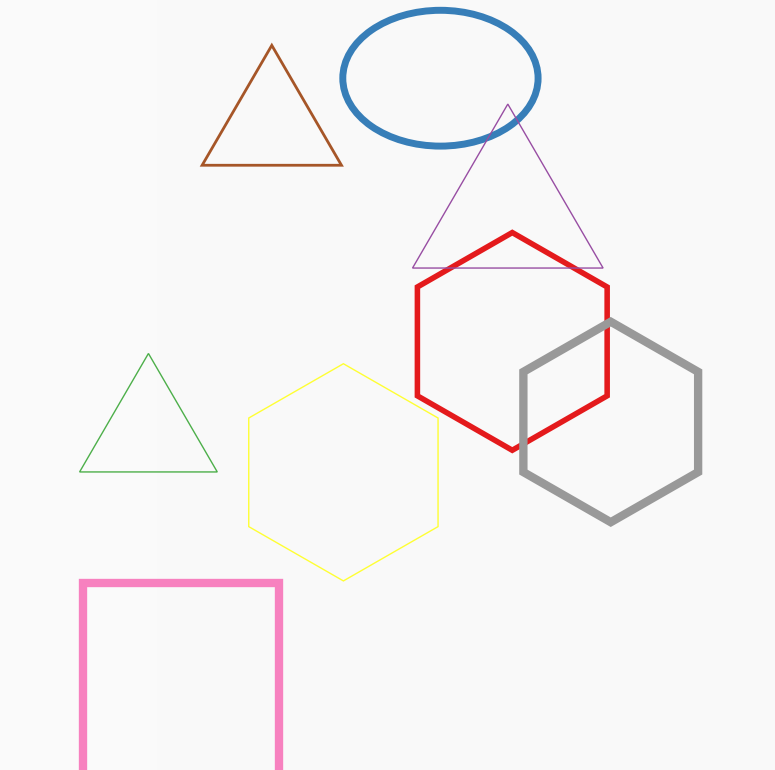[{"shape": "hexagon", "thickness": 2, "radius": 0.71, "center": [0.661, 0.557]}, {"shape": "oval", "thickness": 2.5, "radius": 0.63, "center": [0.568, 0.898]}, {"shape": "triangle", "thickness": 0.5, "radius": 0.51, "center": [0.192, 0.438]}, {"shape": "triangle", "thickness": 0.5, "radius": 0.71, "center": [0.655, 0.723]}, {"shape": "hexagon", "thickness": 0.5, "radius": 0.71, "center": [0.443, 0.387]}, {"shape": "triangle", "thickness": 1, "radius": 0.52, "center": [0.351, 0.837]}, {"shape": "square", "thickness": 3, "radius": 0.63, "center": [0.233, 0.117]}, {"shape": "hexagon", "thickness": 3, "radius": 0.65, "center": [0.788, 0.452]}]